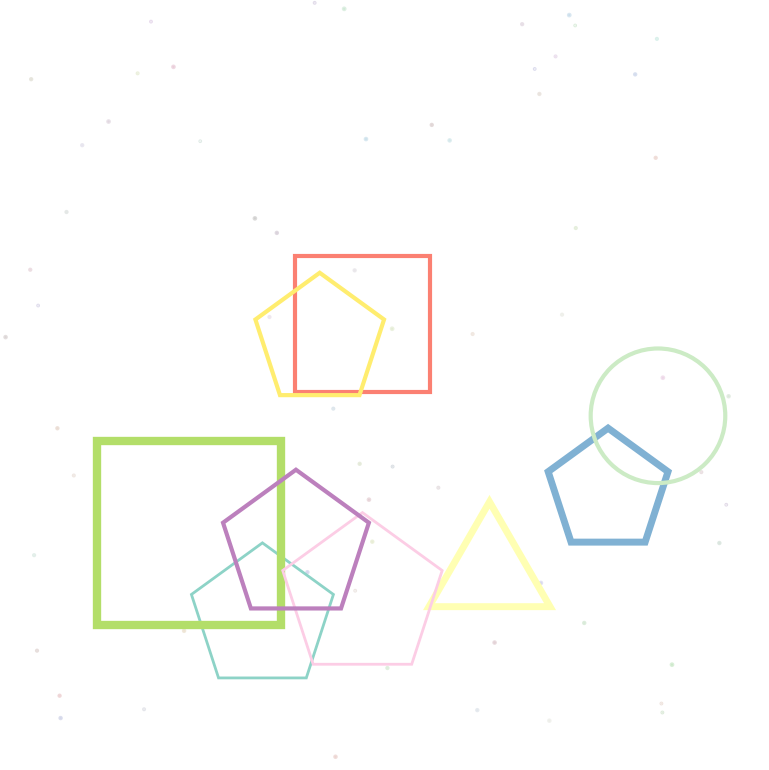[{"shape": "pentagon", "thickness": 1, "radius": 0.48, "center": [0.341, 0.198]}, {"shape": "triangle", "thickness": 2.5, "radius": 0.45, "center": [0.636, 0.258]}, {"shape": "square", "thickness": 1.5, "radius": 0.44, "center": [0.471, 0.579]}, {"shape": "pentagon", "thickness": 2.5, "radius": 0.41, "center": [0.79, 0.362]}, {"shape": "square", "thickness": 3, "radius": 0.6, "center": [0.246, 0.308]}, {"shape": "pentagon", "thickness": 1, "radius": 0.54, "center": [0.471, 0.225]}, {"shape": "pentagon", "thickness": 1.5, "radius": 0.5, "center": [0.384, 0.29]}, {"shape": "circle", "thickness": 1.5, "radius": 0.44, "center": [0.855, 0.46]}, {"shape": "pentagon", "thickness": 1.5, "radius": 0.44, "center": [0.415, 0.558]}]